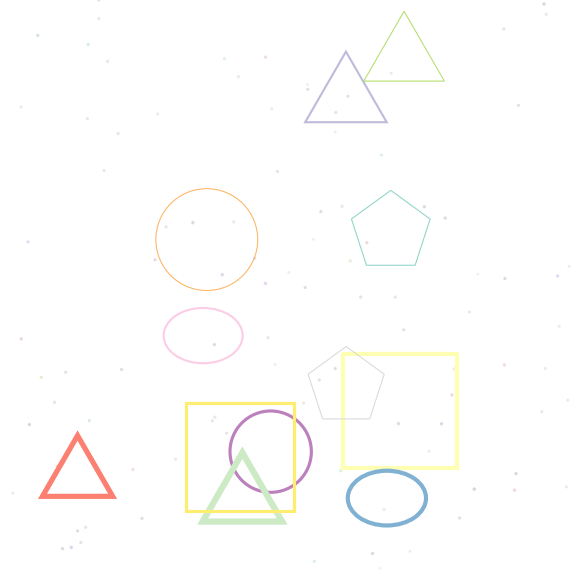[{"shape": "pentagon", "thickness": 0.5, "radius": 0.36, "center": [0.677, 0.598]}, {"shape": "square", "thickness": 2, "radius": 0.49, "center": [0.693, 0.287]}, {"shape": "triangle", "thickness": 1, "radius": 0.41, "center": [0.599, 0.828]}, {"shape": "triangle", "thickness": 2.5, "radius": 0.35, "center": [0.134, 0.175]}, {"shape": "oval", "thickness": 2, "radius": 0.34, "center": [0.67, 0.137]}, {"shape": "circle", "thickness": 0.5, "radius": 0.44, "center": [0.358, 0.584]}, {"shape": "triangle", "thickness": 0.5, "radius": 0.4, "center": [0.7, 0.899]}, {"shape": "oval", "thickness": 1, "radius": 0.34, "center": [0.352, 0.418]}, {"shape": "pentagon", "thickness": 0.5, "radius": 0.35, "center": [0.599, 0.33]}, {"shape": "circle", "thickness": 1.5, "radius": 0.35, "center": [0.469, 0.217]}, {"shape": "triangle", "thickness": 3, "radius": 0.4, "center": [0.42, 0.136]}, {"shape": "square", "thickness": 1.5, "radius": 0.47, "center": [0.415, 0.208]}]